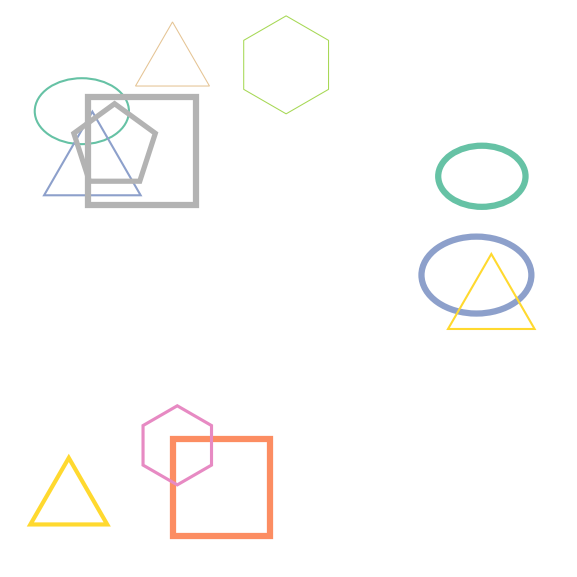[{"shape": "oval", "thickness": 3, "radius": 0.38, "center": [0.834, 0.694]}, {"shape": "oval", "thickness": 1, "radius": 0.41, "center": [0.142, 0.807]}, {"shape": "square", "thickness": 3, "radius": 0.42, "center": [0.384, 0.155]}, {"shape": "oval", "thickness": 3, "radius": 0.48, "center": [0.825, 0.523]}, {"shape": "triangle", "thickness": 1, "radius": 0.48, "center": [0.16, 0.709]}, {"shape": "hexagon", "thickness": 1.5, "radius": 0.34, "center": [0.307, 0.228]}, {"shape": "hexagon", "thickness": 0.5, "radius": 0.42, "center": [0.495, 0.887]}, {"shape": "triangle", "thickness": 1, "radius": 0.43, "center": [0.851, 0.473]}, {"shape": "triangle", "thickness": 2, "radius": 0.38, "center": [0.119, 0.129]}, {"shape": "triangle", "thickness": 0.5, "radius": 0.37, "center": [0.299, 0.887]}, {"shape": "square", "thickness": 3, "radius": 0.47, "center": [0.246, 0.738]}, {"shape": "pentagon", "thickness": 2.5, "radius": 0.37, "center": [0.198, 0.745]}]